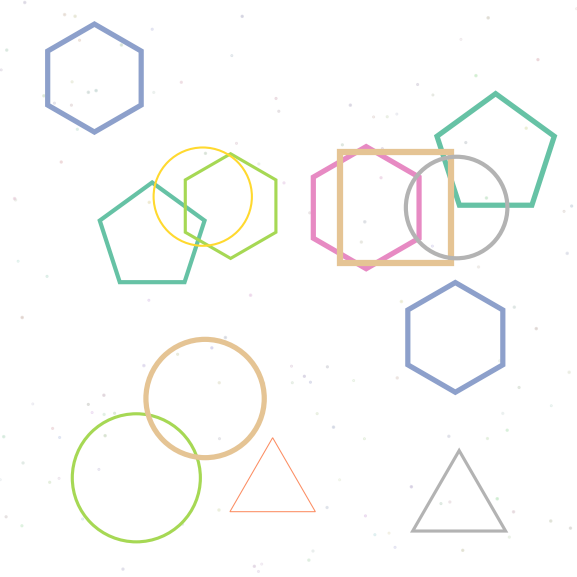[{"shape": "pentagon", "thickness": 2, "radius": 0.48, "center": [0.263, 0.588]}, {"shape": "pentagon", "thickness": 2.5, "radius": 0.53, "center": [0.858, 0.73]}, {"shape": "triangle", "thickness": 0.5, "radius": 0.43, "center": [0.472, 0.156]}, {"shape": "hexagon", "thickness": 2.5, "radius": 0.47, "center": [0.164, 0.864]}, {"shape": "hexagon", "thickness": 2.5, "radius": 0.47, "center": [0.788, 0.415]}, {"shape": "hexagon", "thickness": 2.5, "radius": 0.53, "center": [0.634, 0.64]}, {"shape": "circle", "thickness": 1.5, "radius": 0.55, "center": [0.236, 0.172]}, {"shape": "hexagon", "thickness": 1.5, "radius": 0.45, "center": [0.399, 0.642]}, {"shape": "circle", "thickness": 1, "radius": 0.43, "center": [0.351, 0.659]}, {"shape": "square", "thickness": 3, "radius": 0.48, "center": [0.686, 0.641]}, {"shape": "circle", "thickness": 2.5, "radius": 0.51, "center": [0.355, 0.309]}, {"shape": "triangle", "thickness": 1.5, "radius": 0.46, "center": [0.795, 0.126]}, {"shape": "circle", "thickness": 2, "radius": 0.44, "center": [0.791, 0.64]}]